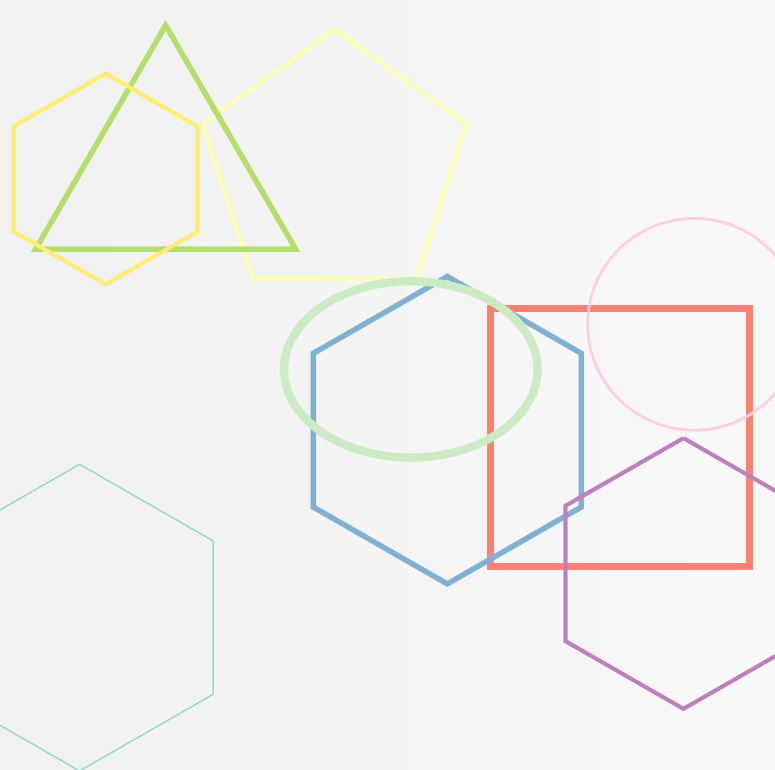[{"shape": "hexagon", "thickness": 0.5, "radius": 1.0, "center": [0.103, 0.198]}, {"shape": "pentagon", "thickness": 1.5, "radius": 0.9, "center": [0.432, 0.783]}, {"shape": "square", "thickness": 2.5, "radius": 0.84, "center": [0.799, 0.433]}, {"shape": "hexagon", "thickness": 2, "radius": 1.0, "center": [0.577, 0.441]}, {"shape": "triangle", "thickness": 2, "radius": 0.97, "center": [0.214, 0.773]}, {"shape": "circle", "thickness": 1, "radius": 0.69, "center": [0.896, 0.579]}, {"shape": "hexagon", "thickness": 1.5, "radius": 0.88, "center": [0.882, 0.255]}, {"shape": "oval", "thickness": 3, "radius": 0.82, "center": [0.53, 0.52]}, {"shape": "hexagon", "thickness": 1.5, "radius": 0.68, "center": [0.136, 0.768]}]